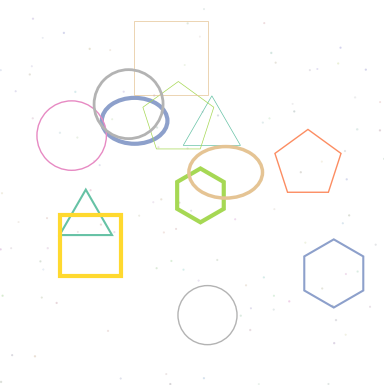[{"shape": "triangle", "thickness": 0.5, "radius": 0.43, "center": [0.55, 0.665]}, {"shape": "triangle", "thickness": 1.5, "radius": 0.39, "center": [0.223, 0.429]}, {"shape": "pentagon", "thickness": 1, "radius": 0.45, "center": [0.8, 0.574]}, {"shape": "hexagon", "thickness": 1.5, "radius": 0.44, "center": [0.867, 0.29]}, {"shape": "oval", "thickness": 3, "radius": 0.43, "center": [0.35, 0.686]}, {"shape": "circle", "thickness": 1, "radius": 0.45, "center": [0.186, 0.648]}, {"shape": "pentagon", "thickness": 0.5, "radius": 0.48, "center": [0.463, 0.691]}, {"shape": "hexagon", "thickness": 3, "radius": 0.35, "center": [0.521, 0.492]}, {"shape": "square", "thickness": 3, "radius": 0.4, "center": [0.236, 0.361]}, {"shape": "oval", "thickness": 2.5, "radius": 0.48, "center": [0.586, 0.552]}, {"shape": "square", "thickness": 0.5, "radius": 0.48, "center": [0.444, 0.849]}, {"shape": "circle", "thickness": 2, "radius": 0.45, "center": [0.334, 0.73]}, {"shape": "circle", "thickness": 1, "radius": 0.38, "center": [0.539, 0.181]}]